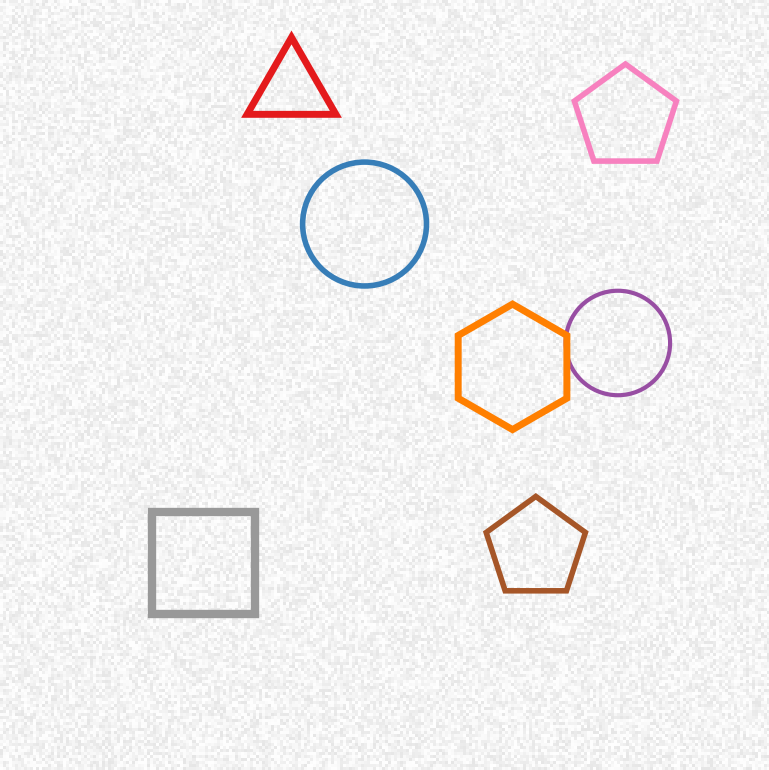[{"shape": "triangle", "thickness": 2.5, "radius": 0.33, "center": [0.379, 0.885]}, {"shape": "circle", "thickness": 2, "radius": 0.4, "center": [0.473, 0.709]}, {"shape": "circle", "thickness": 1.5, "radius": 0.34, "center": [0.802, 0.555]}, {"shape": "hexagon", "thickness": 2.5, "radius": 0.41, "center": [0.666, 0.524]}, {"shape": "pentagon", "thickness": 2, "radius": 0.34, "center": [0.696, 0.288]}, {"shape": "pentagon", "thickness": 2, "radius": 0.35, "center": [0.812, 0.847]}, {"shape": "square", "thickness": 3, "radius": 0.33, "center": [0.264, 0.269]}]